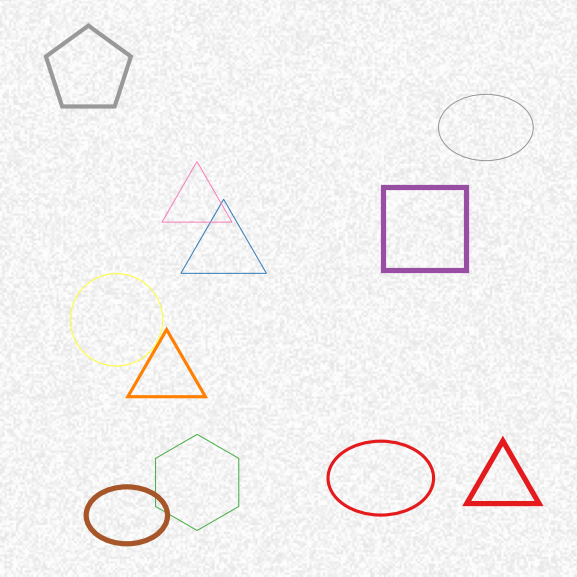[{"shape": "oval", "thickness": 1.5, "radius": 0.46, "center": [0.659, 0.171]}, {"shape": "triangle", "thickness": 2.5, "radius": 0.36, "center": [0.871, 0.163]}, {"shape": "triangle", "thickness": 0.5, "radius": 0.43, "center": [0.387, 0.569]}, {"shape": "hexagon", "thickness": 0.5, "radius": 0.42, "center": [0.341, 0.164]}, {"shape": "square", "thickness": 2.5, "radius": 0.36, "center": [0.736, 0.604]}, {"shape": "triangle", "thickness": 1.5, "radius": 0.39, "center": [0.289, 0.351]}, {"shape": "circle", "thickness": 0.5, "radius": 0.4, "center": [0.202, 0.445]}, {"shape": "oval", "thickness": 2.5, "radius": 0.35, "center": [0.22, 0.107]}, {"shape": "triangle", "thickness": 0.5, "radius": 0.35, "center": [0.341, 0.649]}, {"shape": "pentagon", "thickness": 2, "radius": 0.39, "center": [0.153, 0.877]}, {"shape": "oval", "thickness": 0.5, "radius": 0.41, "center": [0.841, 0.778]}]